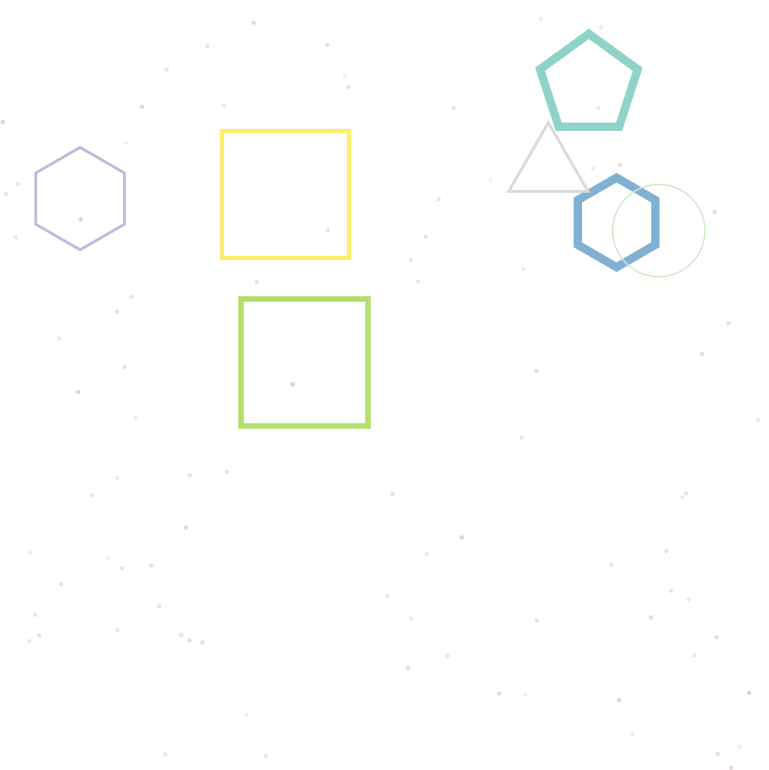[{"shape": "pentagon", "thickness": 3, "radius": 0.33, "center": [0.765, 0.889]}, {"shape": "hexagon", "thickness": 1, "radius": 0.33, "center": [0.104, 0.742]}, {"shape": "hexagon", "thickness": 3, "radius": 0.29, "center": [0.801, 0.711]}, {"shape": "square", "thickness": 2, "radius": 0.41, "center": [0.395, 0.529]}, {"shape": "triangle", "thickness": 1, "radius": 0.3, "center": [0.712, 0.781]}, {"shape": "circle", "thickness": 0.5, "radius": 0.3, "center": [0.856, 0.701]}, {"shape": "square", "thickness": 1.5, "radius": 0.41, "center": [0.37, 0.748]}]